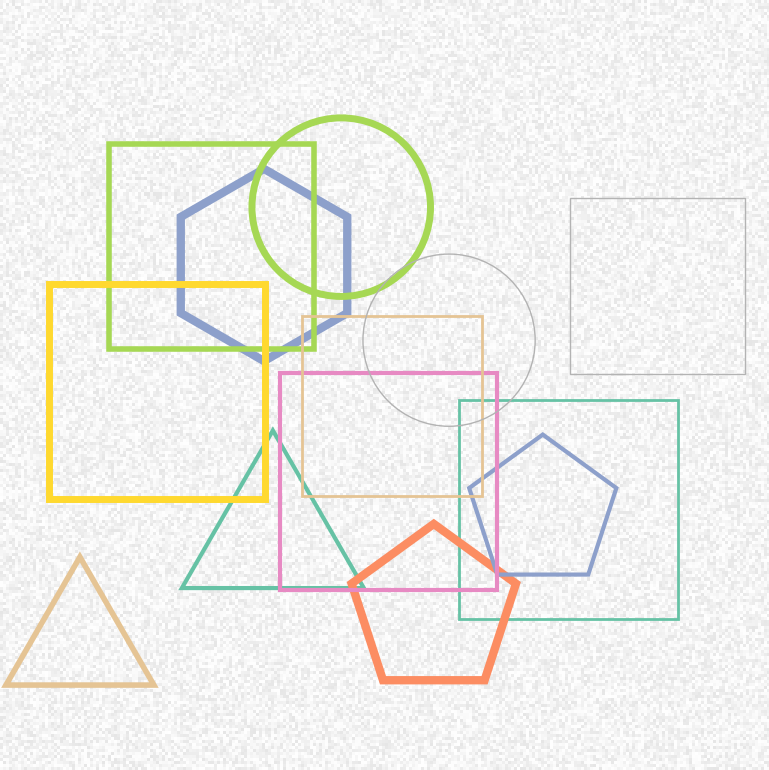[{"shape": "square", "thickness": 1, "radius": 0.71, "center": [0.738, 0.338]}, {"shape": "triangle", "thickness": 1.5, "radius": 0.68, "center": [0.354, 0.305]}, {"shape": "pentagon", "thickness": 3, "radius": 0.56, "center": [0.563, 0.207]}, {"shape": "pentagon", "thickness": 1.5, "radius": 0.5, "center": [0.705, 0.335]}, {"shape": "hexagon", "thickness": 3, "radius": 0.62, "center": [0.343, 0.656]}, {"shape": "square", "thickness": 1.5, "radius": 0.7, "center": [0.505, 0.375]}, {"shape": "square", "thickness": 2, "radius": 0.67, "center": [0.274, 0.68]}, {"shape": "circle", "thickness": 2.5, "radius": 0.58, "center": [0.443, 0.731]}, {"shape": "square", "thickness": 2.5, "radius": 0.7, "center": [0.204, 0.492]}, {"shape": "triangle", "thickness": 2, "radius": 0.55, "center": [0.104, 0.166]}, {"shape": "square", "thickness": 1, "radius": 0.58, "center": [0.509, 0.473]}, {"shape": "square", "thickness": 0.5, "radius": 0.57, "center": [0.854, 0.629]}, {"shape": "circle", "thickness": 0.5, "radius": 0.56, "center": [0.583, 0.558]}]